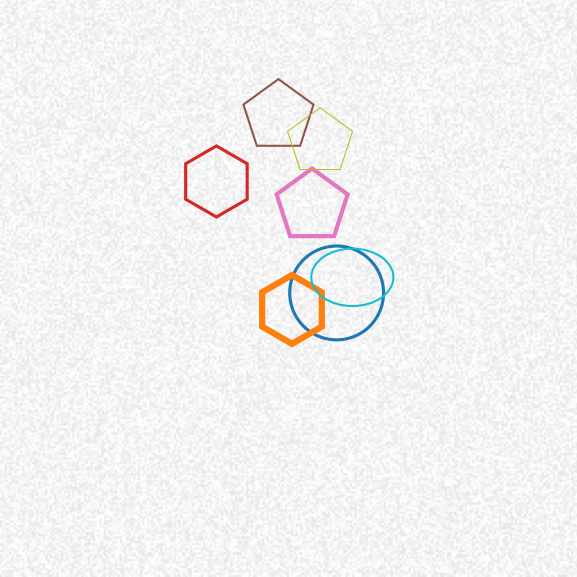[{"shape": "circle", "thickness": 1.5, "radius": 0.41, "center": [0.583, 0.492]}, {"shape": "hexagon", "thickness": 3, "radius": 0.3, "center": [0.506, 0.463]}, {"shape": "hexagon", "thickness": 1.5, "radius": 0.31, "center": [0.375, 0.685]}, {"shape": "pentagon", "thickness": 1, "radius": 0.32, "center": [0.482, 0.798]}, {"shape": "pentagon", "thickness": 2, "radius": 0.32, "center": [0.54, 0.643]}, {"shape": "pentagon", "thickness": 0.5, "radius": 0.3, "center": [0.554, 0.753]}, {"shape": "oval", "thickness": 1, "radius": 0.36, "center": [0.61, 0.519]}]